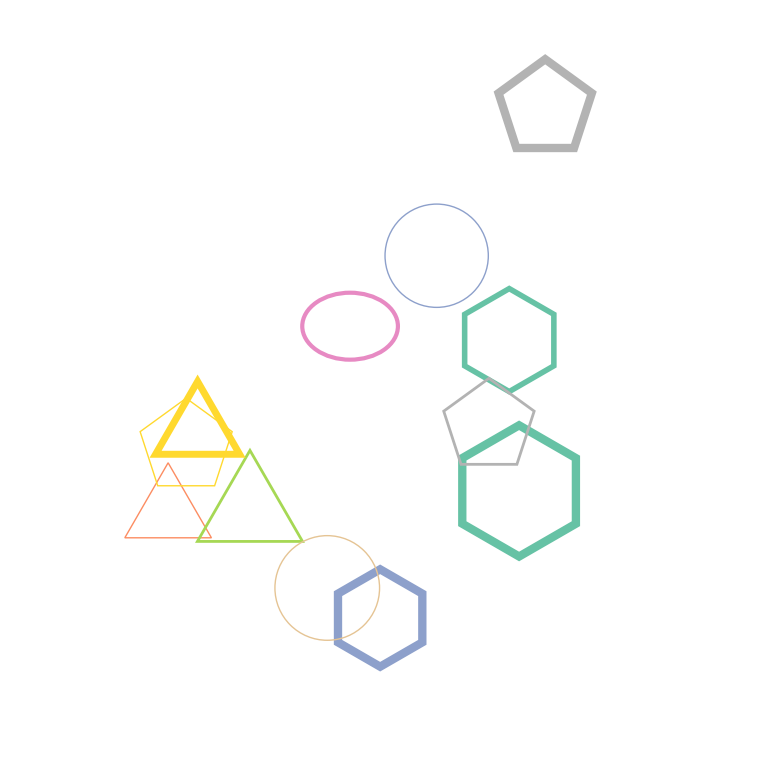[{"shape": "hexagon", "thickness": 2, "radius": 0.33, "center": [0.661, 0.558]}, {"shape": "hexagon", "thickness": 3, "radius": 0.43, "center": [0.674, 0.362]}, {"shape": "triangle", "thickness": 0.5, "radius": 0.32, "center": [0.218, 0.334]}, {"shape": "circle", "thickness": 0.5, "radius": 0.34, "center": [0.567, 0.668]}, {"shape": "hexagon", "thickness": 3, "radius": 0.32, "center": [0.494, 0.197]}, {"shape": "oval", "thickness": 1.5, "radius": 0.31, "center": [0.455, 0.576]}, {"shape": "triangle", "thickness": 1, "radius": 0.39, "center": [0.325, 0.336]}, {"shape": "pentagon", "thickness": 0.5, "radius": 0.31, "center": [0.242, 0.42]}, {"shape": "triangle", "thickness": 2.5, "radius": 0.32, "center": [0.257, 0.442]}, {"shape": "circle", "thickness": 0.5, "radius": 0.34, "center": [0.425, 0.236]}, {"shape": "pentagon", "thickness": 1, "radius": 0.31, "center": [0.635, 0.447]}, {"shape": "pentagon", "thickness": 3, "radius": 0.32, "center": [0.708, 0.859]}]